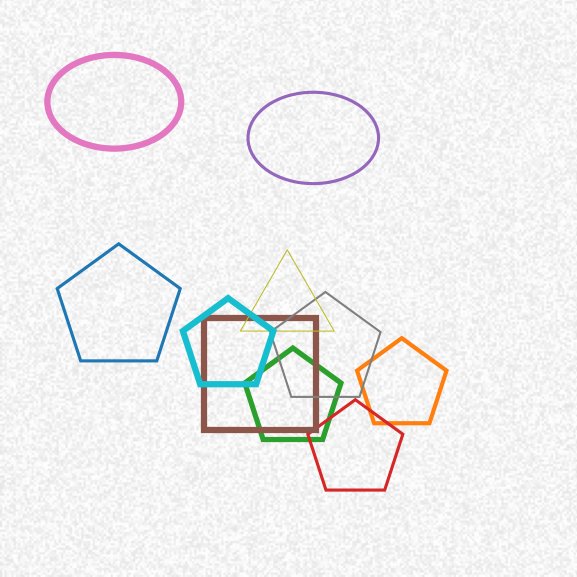[{"shape": "pentagon", "thickness": 1.5, "radius": 0.56, "center": [0.206, 0.465]}, {"shape": "pentagon", "thickness": 2, "radius": 0.41, "center": [0.696, 0.332]}, {"shape": "pentagon", "thickness": 2.5, "radius": 0.44, "center": [0.507, 0.309]}, {"shape": "pentagon", "thickness": 1.5, "radius": 0.43, "center": [0.615, 0.221]}, {"shape": "oval", "thickness": 1.5, "radius": 0.57, "center": [0.542, 0.76]}, {"shape": "square", "thickness": 3, "radius": 0.49, "center": [0.45, 0.352]}, {"shape": "oval", "thickness": 3, "radius": 0.58, "center": [0.198, 0.823]}, {"shape": "pentagon", "thickness": 1, "radius": 0.5, "center": [0.563, 0.393]}, {"shape": "triangle", "thickness": 0.5, "radius": 0.47, "center": [0.497, 0.473]}, {"shape": "pentagon", "thickness": 3, "radius": 0.41, "center": [0.395, 0.4]}]